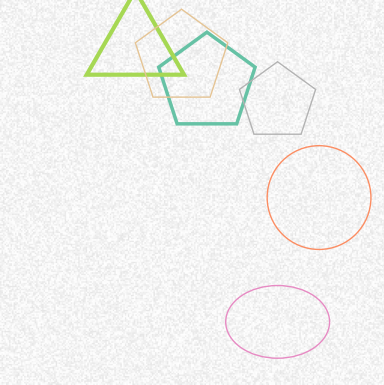[{"shape": "pentagon", "thickness": 2.5, "radius": 0.66, "center": [0.537, 0.785]}, {"shape": "circle", "thickness": 1, "radius": 0.67, "center": [0.829, 0.487]}, {"shape": "oval", "thickness": 1, "radius": 0.67, "center": [0.721, 0.164]}, {"shape": "triangle", "thickness": 3, "radius": 0.73, "center": [0.352, 0.879]}, {"shape": "pentagon", "thickness": 1, "radius": 0.63, "center": [0.472, 0.85]}, {"shape": "pentagon", "thickness": 1, "radius": 0.52, "center": [0.721, 0.736]}]